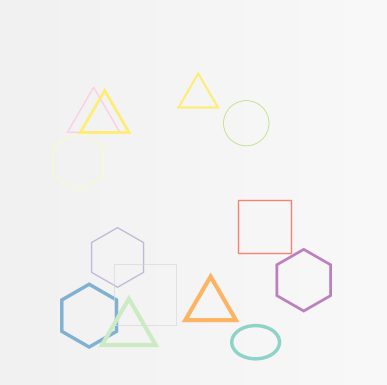[{"shape": "oval", "thickness": 2.5, "radius": 0.31, "center": [0.66, 0.111]}, {"shape": "hexagon", "thickness": 0.5, "radius": 0.38, "center": [0.202, 0.581]}, {"shape": "hexagon", "thickness": 1, "radius": 0.39, "center": [0.303, 0.331]}, {"shape": "square", "thickness": 1, "radius": 0.34, "center": [0.682, 0.412]}, {"shape": "hexagon", "thickness": 2.5, "radius": 0.41, "center": [0.23, 0.18]}, {"shape": "triangle", "thickness": 3, "radius": 0.38, "center": [0.544, 0.206]}, {"shape": "circle", "thickness": 0.5, "radius": 0.29, "center": [0.636, 0.68]}, {"shape": "triangle", "thickness": 1, "radius": 0.39, "center": [0.242, 0.695]}, {"shape": "square", "thickness": 0.5, "radius": 0.4, "center": [0.374, 0.235]}, {"shape": "hexagon", "thickness": 2, "radius": 0.4, "center": [0.784, 0.272]}, {"shape": "triangle", "thickness": 3, "radius": 0.4, "center": [0.333, 0.144]}, {"shape": "triangle", "thickness": 2, "radius": 0.36, "center": [0.27, 0.692]}, {"shape": "triangle", "thickness": 1.5, "radius": 0.29, "center": [0.512, 0.75]}]